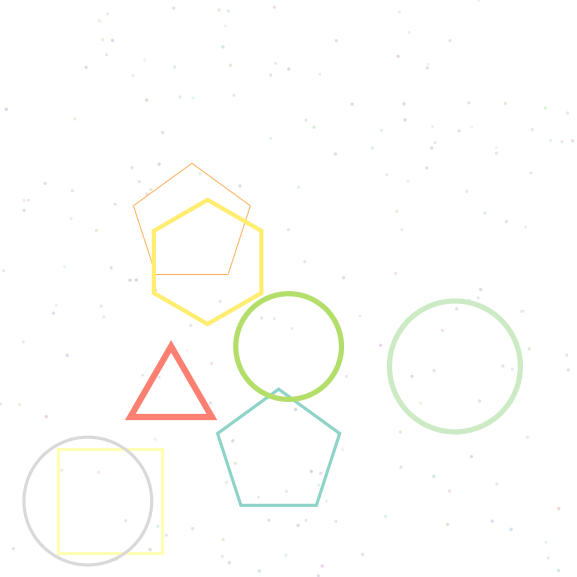[{"shape": "pentagon", "thickness": 1.5, "radius": 0.56, "center": [0.482, 0.214]}, {"shape": "square", "thickness": 1.5, "radius": 0.45, "center": [0.191, 0.131]}, {"shape": "triangle", "thickness": 3, "radius": 0.41, "center": [0.296, 0.318]}, {"shape": "pentagon", "thickness": 0.5, "radius": 0.53, "center": [0.332, 0.61]}, {"shape": "circle", "thickness": 2.5, "radius": 0.46, "center": [0.5, 0.399]}, {"shape": "circle", "thickness": 1.5, "radius": 0.55, "center": [0.152, 0.131]}, {"shape": "circle", "thickness": 2.5, "radius": 0.57, "center": [0.788, 0.365]}, {"shape": "hexagon", "thickness": 2, "radius": 0.54, "center": [0.359, 0.546]}]